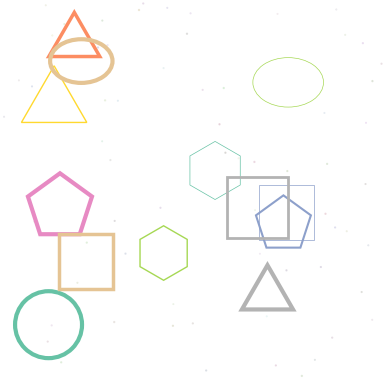[{"shape": "circle", "thickness": 3, "radius": 0.43, "center": [0.126, 0.157]}, {"shape": "hexagon", "thickness": 0.5, "radius": 0.38, "center": [0.559, 0.557]}, {"shape": "triangle", "thickness": 2.5, "radius": 0.38, "center": [0.193, 0.891]}, {"shape": "pentagon", "thickness": 1.5, "radius": 0.38, "center": [0.736, 0.418]}, {"shape": "square", "thickness": 0.5, "radius": 0.36, "center": [0.744, 0.448]}, {"shape": "pentagon", "thickness": 3, "radius": 0.44, "center": [0.156, 0.462]}, {"shape": "oval", "thickness": 0.5, "radius": 0.46, "center": [0.749, 0.786]}, {"shape": "hexagon", "thickness": 1, "radius": 0.35, "center": [0.425, 0.343]}, {"shape": "triangle", "thickness": 1, "radius": 0.49, "center": [0.141, 0.731]}, {"shape": "square", "thickness": 2.5, "radius": 0.35, "center": [0.223, 0.321]}, {"shape": "oval", "thickness": 3, "radius": 0.41, "center": [0.211, 0.841]}, {"shape": "square", "thickness": 2, "radius": 0.4, "center": [0.669, 0.461]}, {"shape": "triangle", "thickness": 3, "radius": 0.38, "center": [0.695, 0.235]}]